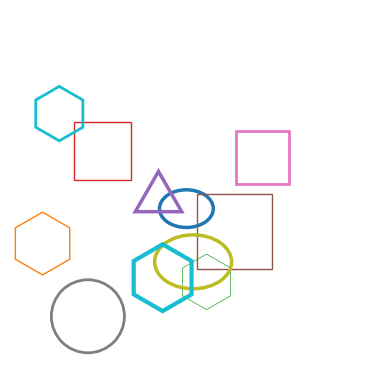[{"shape": "oval", "thickness": 2.5, "radius": 0.35, "center": [0.484, 0.458]}, {"shape": "hexagon", "thickness": 1, "radius": 0.41, "center": [0.11, 0.367]}, {"shape": "hexagon", "thickness": 0.5, "radius": 0.36, "center": [0.537, 0.268]}, {"shape": "square", "thickness": 1, "radius": 0.38, "center": [0.266, 0.608]}, {"shape": "triangle", "thickness": 2.5, "radius": 0.35, "center": [0.412, 0.485]}, {"shape": "square", "thickness": 1, "radius": 0.49, "center": [0.609, 0.398]}, {"shape": "square", "thickness": 2, "radius": 0.34, "center": [0.681, 0.592]}, {"shape": "circle", "thickness": 2, "radius": 0.47, "center": [0.228, 0.179]}, {"shape": "oval", "thickness": 2.5, "radius": 0.5, "center": [0.502, 0.32]}, {"shape": "hexagon", "thickness": 2, "radius": 0.35, "center": [0.154, 0.705]}, {"shape": "hexagon", "thickness": 3, "radius": 0.43, "center": [0.422, 0.279]}]